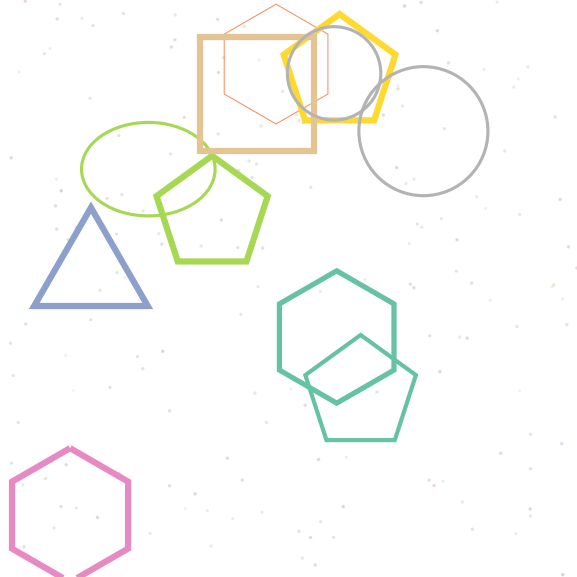[{"shape": "hexagon", "thickness": 2.5, "radius": 0.57, "center": [0.583, 0.416]}, {"shape": "pentagon", "thickness": 2, "radius": 0.5, "center": [0.624, 0.318]}, {"shape": "hexagon", "thickness": 0.5, "radius": 0.52, "center": [0.478, 0.888]}, {"shape": "triangle", "thickness": 3, "radius": 0.57, "center": [0.158, 0.526]}, {"shape": "hexagon", "thickness": 3, "radius": 0.58, "center": [0.121, 0.107]}, {"shape": "pentagon", "thickness": 3, "radius": 0.51, "center": [0.367, 0.628]}, {"shape": "oval", "thickness": 1.5, "radius": 0.58, "center": [0.257, 0.706]}, {"shape": "pentagon", "thickness": 3, "radius": 0.51, "center": [0.588, 0.873]}, {"shape": "square", "thickness": 3, "radius": 0.5, "center": [0.445, 0.837]}, {"shape": "circle", "thickness": 1.5, "radius": 0.4, "center": [0.579, 0.872]}, {"shape": "circle", "thickness": 1.5, "radius": 0.56, "center": [0.733, 0.772]}]